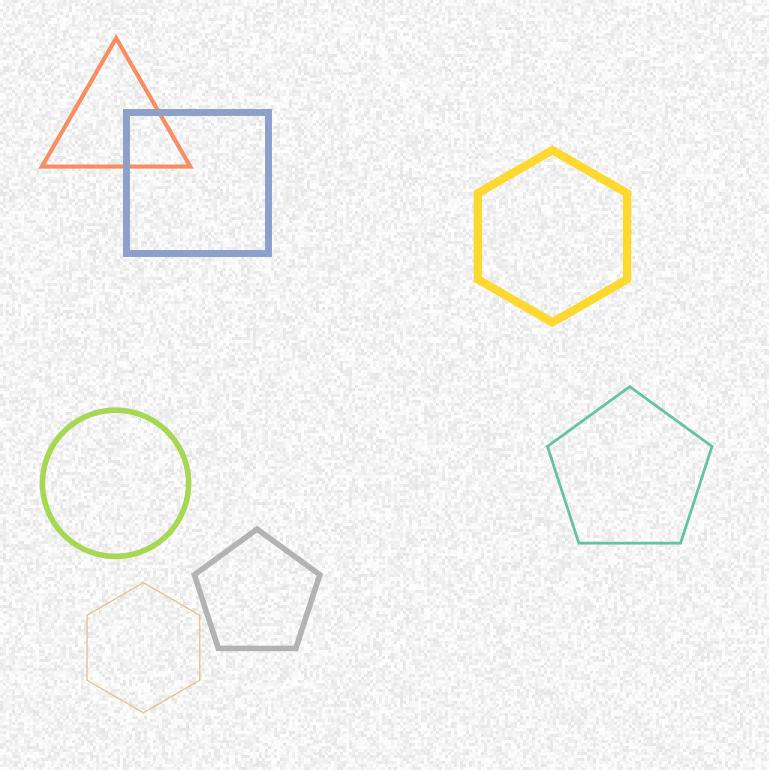[{"shape": "pentagon", "thickness": 1, "radius": 0.56, "center": [0.818, 0.386]}, {"shape": "triangle", "thickness": 1.5, "radius": 0.56, "center": [0.151, 0.839]}, {"shape": "square", "thickness": 2.5, "radius": 0.46, "center": [0.256, 0.763]}, {"shape": "circle", "thickness": 2, "radius": 0.47, "center": [0.15, 0.372]}, {"shape": "hexagon", "thickness": 3, "radius": 0.56, "center": [0.718, 0.693]}, {"shape": "hexagon", "thickness": 0.5, "radius": 0.42, "center": [0.186, 0.159]}, {"shape": "pentagon", "thickness": 2, "radius": 0.43, "center": [0.334, 0.227]}]